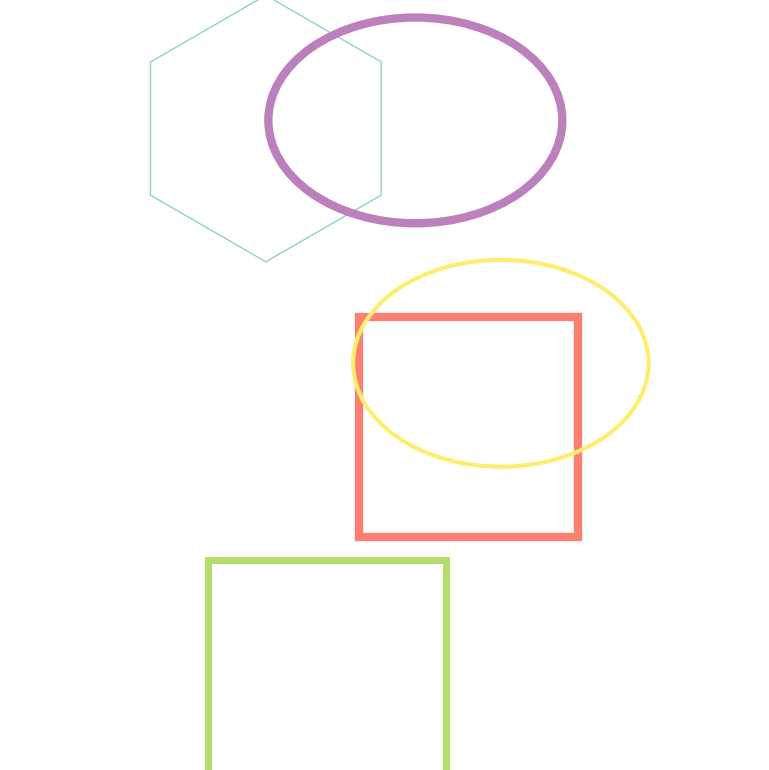[{"shape": "hexagon", "thickness": 0.5, "radius": 0.87, "center": [0.345, 0.833]}, {"shape": "square", "thickness": 3, "radius": 0.71, "center": [0.609, 0.445]}, {"shape": "square", "thickness": 2.5, "radius": 0.77, "center": [0.424, 0.119]}, {"shape": "oval", "thickness": 3, "radius": 0.95, "center": [0.539, 0.844]}, {"shape": "oval", "thickness": 1.5, "radius": 0.96, "center": [0.65, 0.528]}]